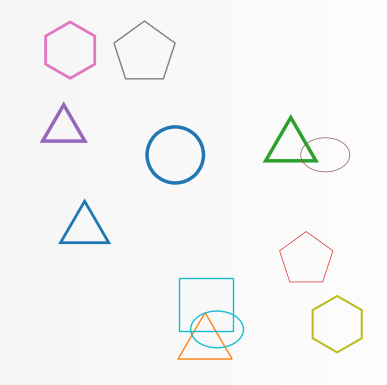[{"shape": "circle", "thickness": 2.5, "radius": 0.36, "center": [0.452, 0.598]}, {"shape": "triangle", "thickness": 2, "radius": 0.36, "center": [0.218, 0.406]}, {"shape": "triangle", "thickness": 1, "radius": 0.4, "center": [0.529, 0.108]}, {"shape": "triangle", "thickness": 2.5, "radius": 0.38, "center": [0.75, 0.62]}, {"shape": "pentagon", "thickness": 0.5, "radius": 0.36, "center": [0.79, 0.326]}, {"shape": "triangle", "thickness": 2.5, "radius": 0.31, "center": [0.164, 0.665]}, {"shape": "oval", "thickness": 0.5, "radius": 0.32, "center": [0.839, 0.598]}, {"shape": "hexagon", "thickness": 2, "radius": 0.37, "center": [0.181, 0.87]}, {"shape": "pentagon", "thickness": 1, "radius": 0.41, "center": [0.373, 0.862]}, {"shape": "hexagon", "thickness": 1.5, "radius": 0.37, "center": [0.87, 0.158]}, {"shape": "oval", "thickness": 1, "radius": 0.34, "center": [0.56, 0.144]}, {"shape": "square", "thickness": 1, "radius": 0.34, "center": [0.531, 0.21]}]